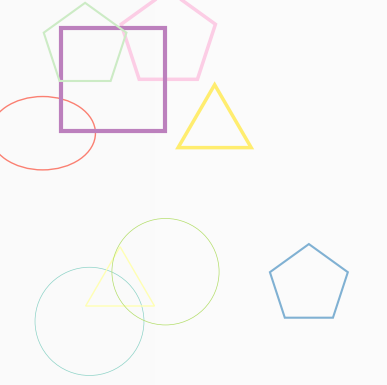[{"shape": "circle", "thickness": 0.5, "radius": 0.7, "center": [0.231, 0.165]}, {"shape": "triangle", "thickness": 1, "radius": 0.51, "center": [0.31, 0.256]}, {"shape": "oval", "thickness": 1, "radius": 0.68, "center": [0.11, 0.654]}, {"shape": "pentagon", "thickness": 1.5, "radius": 0.53, "center": [0.797, 0.26]}, {"shape": "circle", "thickness": 0.5, "radius": 0.69, "center": [0.427, 0.294]}, {"shape": "pentagon", "thickness": 2.5, "radius": 0.64, "center": [0.434, 0.897]}, {"shape": "square", "thickness": 3, "radius": 0.67, "center": [0.292, 0.793]}, {"shape": "pentagon", "thickness": 1.5, "radius": 0.56, "center": [0.22, 0.88]}, {"shape": "triangle", "thickness": 2.5, "radius": 0.54, "center": [0.554, 0.671]}]